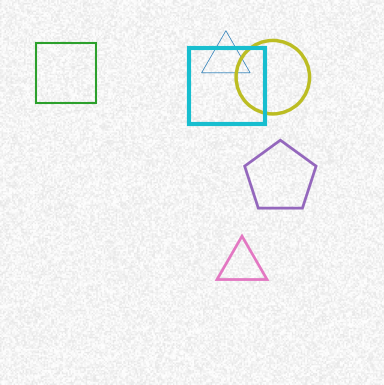[{"shape": "triangle", "thickness": 0.5, "radius": 0.36, "center": [0.587, 0.847]}, {"shape": "square", "thickness": 1.5, "radius": 0.39, "center": [0.171, 0.81]}, {"shape": "pentagon", "thickness": 2, "radius": 0.49, "center": [0.728, 0.538]}, {"shape": "triangle", "thickness": 2, "radius": 0.38, "center": [0.629, 0.311]}, {"shape": "circle", "thickness": 2.5, "radius": 0.48, "center": [0.709, 0.8]}, {"shape": "square", "thickness": 3, "radius": 0.49, "center": [0.59, 0.777]}]